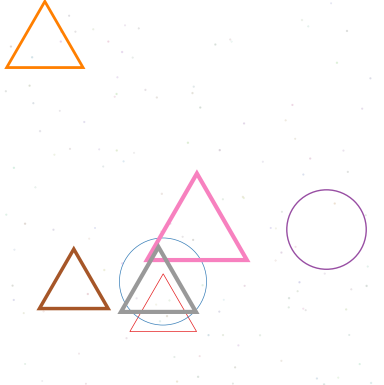[{"shape": "triangle", "thickness": 0.5, "radius": 0.5, "center": [0.424, 0.189]}, {"shape": "circle", "thickness": 0.5, "radius": 0.57, "center": [0.423, 0.269]}, {"shape": "circle", "thickness": 1, "radius": 0.52, "center": [0.848, 0.404]}, {"shape": "triangle", "thickness": 2, "radius": 0.57, "center": [0.116, 0.882]}, {"shape": "triangle", "thickness": 2.5, "radius": 0.51, "center": [0.192, 0.25]}, {"shape": "triangle", "thickness": 3, "radius": 0.75, "center": [0.511, 0.399]}, {"shape": "triangle", "thickness": 3, "radius": 0.56, "center": [0.412, 0.246]}]